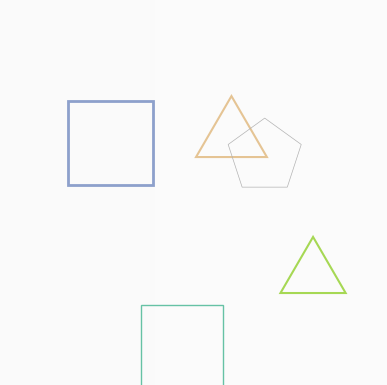[{"shape": "square", "thickness": 1, "radius": 0.52, "center": [0.47, 0.102]}, {"shape": "square", "thickness": 2, "radius": 0.55, "center": [0.286, 0.628]}, {"shape": "triangle", "thickness": 1.5, "radius": 0.49, "center": [0.808, 0.287]}, {"shape": "triangle", "thickness": 1.5, "radius": 0.53, "center": [0.597, 0.645]}, {"shape": "pentagon", "thickness": 0.5, "radius": 0.5, "center": [0.683, 0.594]}]